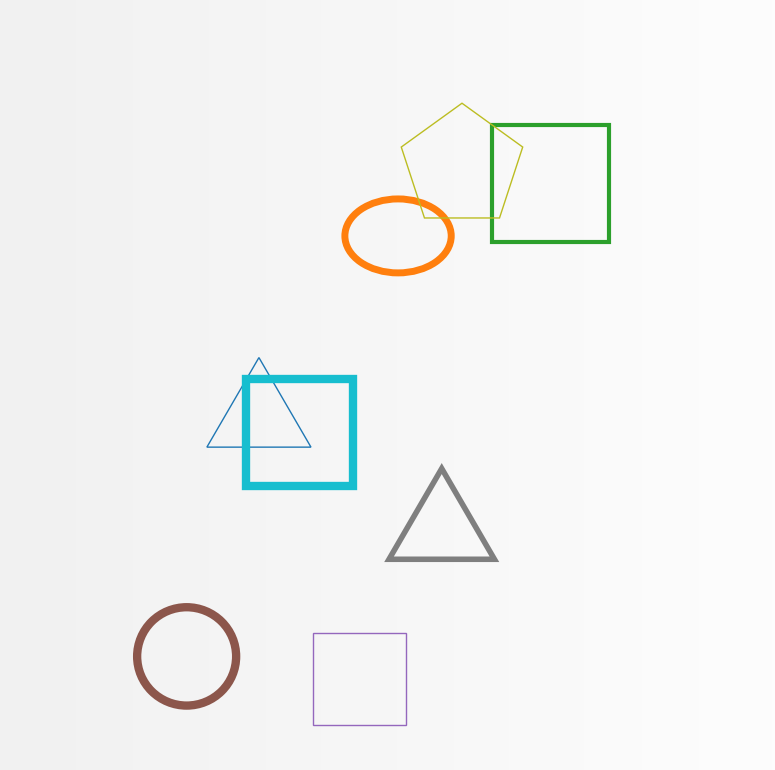[{"shape": "triangle", "thickness": 0.5, "radius": 0.39, "center": [0.334, 0.458]}, {"shape": "oval", "thickness": 2.5, "radius": 0.34, "center": [0.514, 0.694]}, {"shape": "square", "thickness": 1.5, "radius": 0.38, "center": [0.711, 0.762]}, {"shape": "square", "thickness": 0.5, "radius": 0.3, "center": [0.464, 0.118]}, {"shape": "circle", "thickness": 3, "radius": 0.32, "center": [0.241, 0.148]}, {"shape": "triangle", "thickness": 2, "radius": 0.39, "center": [0.57, 0.313]}, {"shape": "pentagon", "thickness": 0.5, "radius": 0.41, "center": [0.596, 0.784]}, {"shape": "square", "thickness": 3, "radius": 0.35, "center": [0.386, 0.439]}]